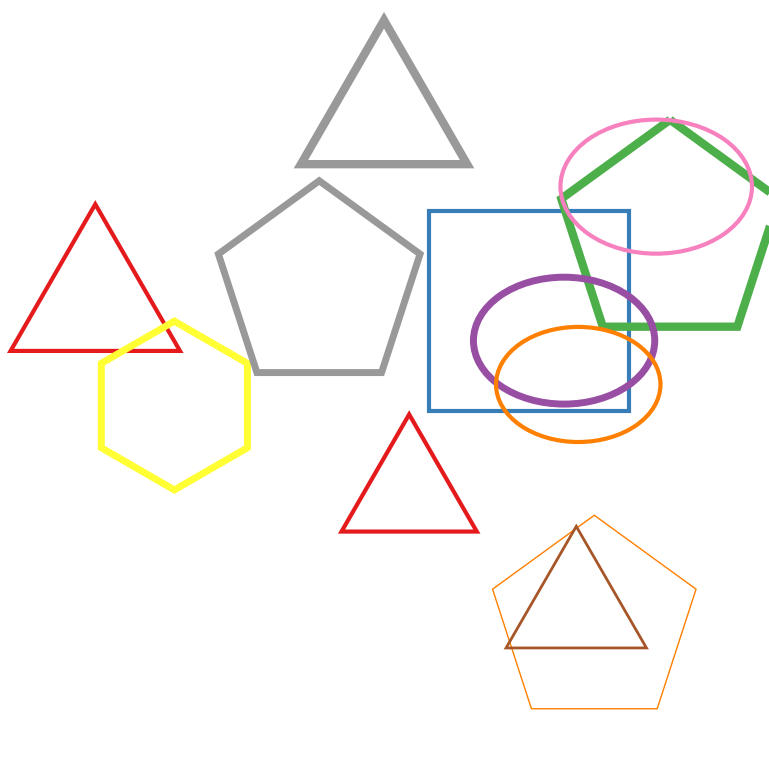[{"shape": "triangle", "thickness": 1.5, "radius": 0.64, "center": [0.124, 0.608]}, {"shape": "triangle", "thickness": 1.5, "radius": 0.51, "center": [0.531, 0.36]}, {"shape": "square", "thickness": 1.5, "radius": 0.65, "center": [0.688, 0.597]}, {"shape": "pentagon", "thickness": 3, "radius": 0.74, "center": [0.87, 0.696]}, {"shape": "oval", "thickness": 2.5, "radius": 0.59, "center": [0.733, 0.558]}, {"shape": "oval", "thickness": 1.5, "radius": 0.53, "center": [0.751, 0.501]}, {"shape": "pentagon", "thickness": 0.5, "radius": 0.69, "center": [0.772, 0.192]}, {"shape": "hexagon", "thickness": 2.5, "radius": 0.55, "center": [0.226, 0.473]}, {"shape": "triangle", "thickness": 1, "radius": 0.53, "center": [0.748, 0.211]}, {"shape": "oval", "thickness": 1.5, "radius": 0.62, "center": [0.852, 0.758]}, {"shape": "pentagon", "thickness": 2.5, "radius": 0.69, "center": [0.415, 0.628]}, {"shape": "triangle", "thickness": 3, "radius": 0.62, "center": [0.499, 0.849]}]